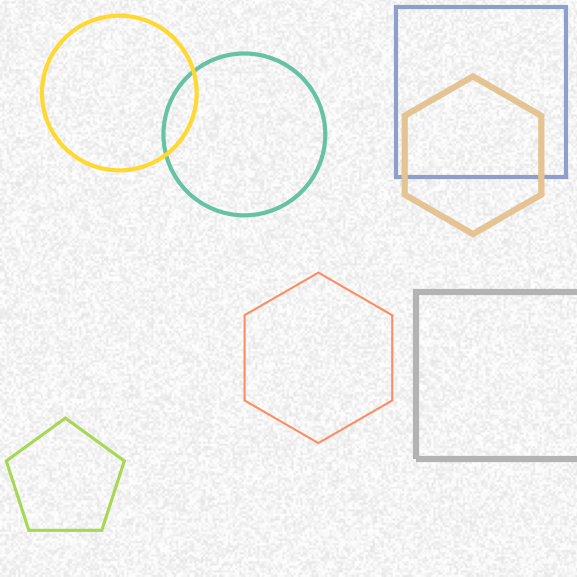[{"shape": "circle", "thickness": 2, "radius": 0.7, "center": [0.423, 0.766]}, {"shape": "hexagon", "thickness": 1, "radius": 0.74, "center": [0.551, 0.379]}, {"shape": "square", "thickness": 2, "radius": 0.74, "center": [0.832, 0.84]}, {"shape": "pentagon", "thickness": 1.5, "radius": 0.54, "center": [0.113, 0.168]}, {"shape": "circle", "thickness": 2, "radius": 0.67, "center": [0.207, 0.838]}, {"shape": "hexagon", "thickness": 3, "radius": 0.68, "center": [0.819, 0.73]}, {"shape": "square", "thickness": 3, "radius": 0.72, "center": [0.865, 0.349]}]